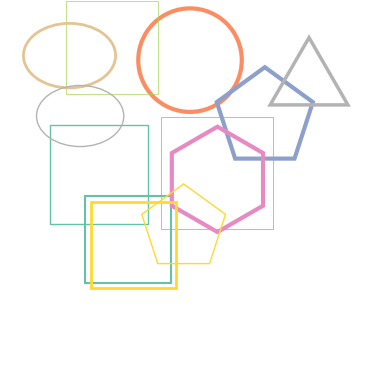[{"shape": "square", "thickness": 1, "radius": 0.64, "center": [0.257, 0.547]}, {"shape": "square", "thickness": 1.5, "radius": 0.56, "center": [0.332, 0.378]}, {"shape": "circle", "thickness": 3, "radius": 0.67, "center": [0.494, 0.844]}, {"shape": "pentagon", "thickness": 3, "radius": 0.66, "center": [0.688, 0.694]}, {"shape": "square", "thickness": 0.5, "radius": 0.73, "center": [0.564, 0.551]}, {"shape": "hexagon", "thickness": 3, "radius": 0.68, "center": [0.565, 0.534]}, {"shape": "square", "thickness": 0.5, "radius": 0.6, "center": [0.29, 0.877]}, {"shape": "pentagon", "thickness": 1, "radius": 0.57, "center": [0.477, 0.408]}, {"shape": "square", "thickness": 2, "radius": 0.55, "center": [0.348, 0.364]}, {"shape": "oval", "thickness": 2, "radius": 0.6, "center": [0.181, 0.856]}, {"shape": "triangle", "thickness": 2.5, "radius": 0.58, "center": [0.803, 0.786]}, {"shape": "oval", "thickness": 1, "radius": 0.57, "center": [0.208, 0.699]}]